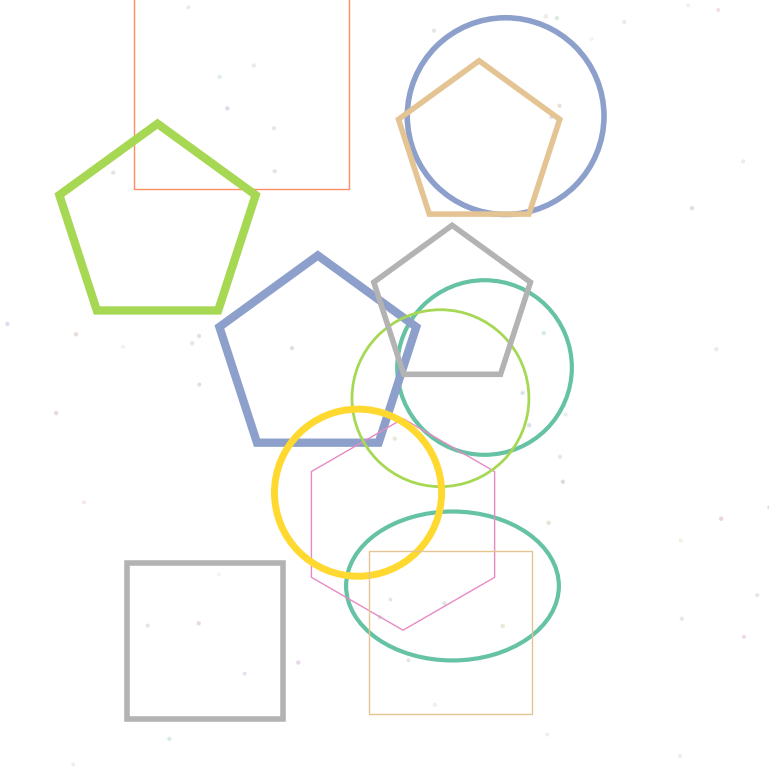[{"shape": "circle", "thickness": 1.5, "radius": 0.57, "center": [0.629, 0.523]}, {"shape": "oval", "thickness": 1.5, "radius": 0.69, "center": [0.588, 0.239]}, {"shape": "square", "thickness": 0.5, "radius": 0.7, "center": [0.313, 0.894]}, {"shape": "circle", "thickness": 2, "radius": 0.64, "center": [0.657, 0.849]}, {"shape": "pentagon", "thickness": 3, "radius": 0.67, "center": [0.413, 0.534]}, {"shape": "hexagon", "thickness": 0.5, "radius": 0.69, "center": [0.523, 0.319]}, {"shape": "pentagon", "thickness": 3, "radius": 0.67, "center": [0.205, 0.705]}, {"shape": "circle", "thickness": 1, "radius": 0.57, "center": [0.572, 0.483]}, {"shape": "circle", "thickness": 2.5, "radius": 0.54, "center": [0.465, 0.36]}, {"shape": "pentagon", "thickness": 2, "radius": 0.55, "center": [0.622, 0.811]}, {"shape": "square", "thickness": 0.5, "radius": 0.53, "center": [0.585, 0.179]}, {"shape": "pentagon", "thickness": 2, "radius": 0.53, "center": [0.587, 0.6]}, {"shape": "square", "thickness": 2, "radius": 0.51, "center": [0.267, 0.168]}]